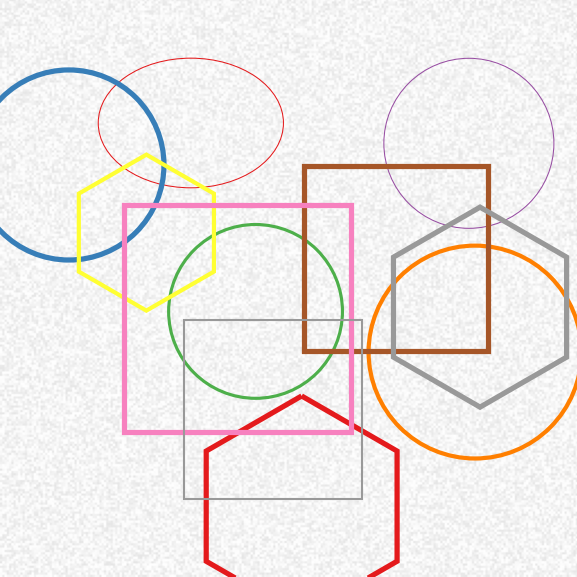[{"shape": "hexagon", "thickness": 2.5, "radius": 0.95, "center": [0.522, 0.123]}, {"shape": "oval", "thickness": 0.5, "radius": 0.8, "center": [0.33, 0.786]}, {"shape": "circle", "thickness": 2.5, "radius": 0.82, "center": [0.119, 0.713]}, {"shape": "circle", "thickness": 1.5, "radius": 0.75, "center": [0.442, 0.46]}, {"shape": "circle", "thickness": 0.5, "radius": 0.74, "center": [0.812, 0.751]}, {"shape": "circle", "thickness": 2, "radius": 0.92, "center": [0.823, 0.39]}, {"shape": "hexagon", "thickness": 2, "radius": 0.68, "center": [0.253, 0.596]}, {"shape": "square", "thickness": 2.5, "radius": 0.8, "center": [0.686, 0.551]}, {"shape": "square", "thickness": 2.5, "radius": 0.98, "center": [0.411, 0.447]}, {"shape": "square", "thickness": 1, "radius": 0.77, "center": [0.473, 0.29]}, {"shape": "hexagon", "thickness": 2.5, "radius": 0.87, "center": [0.831, 0.467]}]